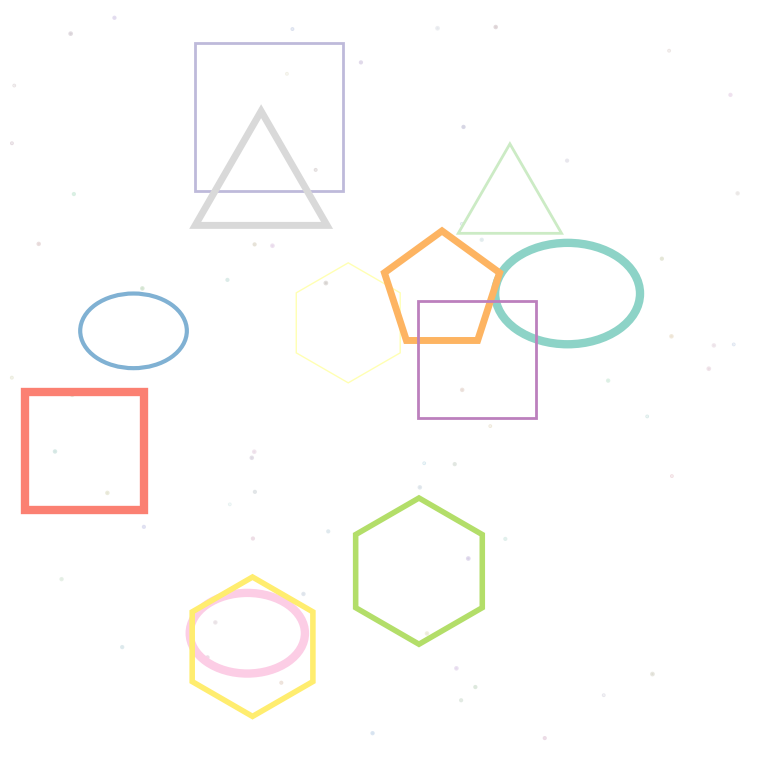[{"shape": "oval", "thickness": 3, "radius": 0.47, "center": [0.737, 0.619]}, {"shape": "hexagon", "thickness": 0.5, "radius": 0.39, "center": [0.452, 0.581]}, {"shape": "square", "thickness": 1, "radius": 0.48, "center": [0.349, 0.849]}, {"shape": "square", "thickness": 3, "radius": 0.38, "center": [0.11, 0.414]}, {"shape": "oval", "thickness": 1.5, "radius": 0.35, "center": [0.173, 0.57]}, {"shape": "pentagon", "thickness": 2.5, "radius": 0.39, "center": [0.574, 0.621]}, {"shape": "hexagon", "thickness": 2, "radius": 0.47, "center": [0.544, 0.258]}, {"shape": "oval", "thickness": 3, "radius": 0.37, "center": [0.321, 0.178]}, {"shape": "triangle", "thickness": 2.5, "radius": 0.49, "center": [0.339, 0.757]}, {"shape": "square", "thickness": 1, "radius": 0.38, "center": [0.619, 0.533]}, {"shape": "triangle", "thickness": 1, "radius": 0.39, "center": [0.662, 0.736]}, {"shape": "hexagon", "thickness": 2, "radius": 0.45, "center": [0.328, 0.16]}]